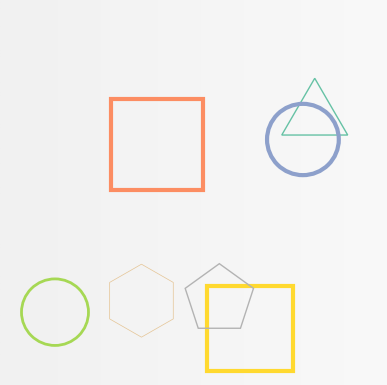[{"shape": "triangle", "thickness": 1, "radius": 0.49, "center": [0.812, 0.698]}, {"shape": "square", "thickness": 3, "radius": 0.59, "center": [0.405, 0.625]}, {"shape": "circle", "thickness": 3, "radius": 0.46, "center": [0.782, 0.638]}, {"shape": "circle", "thickness": 2, "radius": 0.43, "center": [0.142, 0.189]}, {"shape": "square", "thickness": 3, "radius": 0.55, "center": [0.645, 0.147]}, {"shape": "hexagon", "thickness": 0.5, "radius": 0.47, "center": [0.365, 0.219]}, {"shape": "pentagon", "thickness": 1, "radius": 0.46, "center": [0.566, 0.222]}]